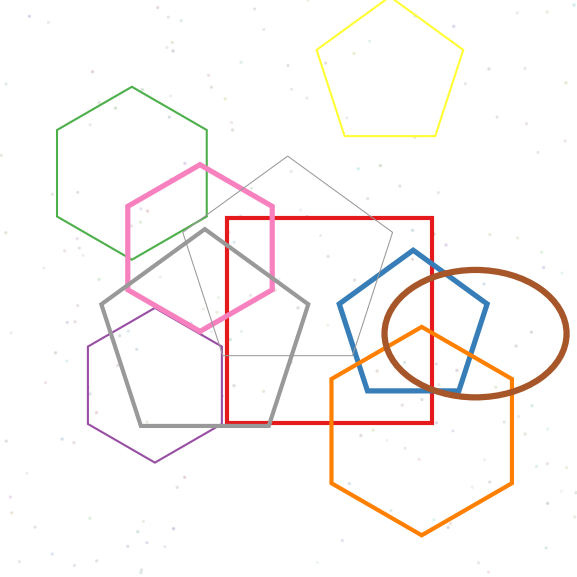[{"shape": "square", "thickness": 2, "radius": 0.89, "center": [0.57, 0.444]}, {"shape": "pentagon", "thickness": 2.5, "radius": 0.67, "center": [0.715, 0.431]}, {"shape": "hexagon", "thickness": 1, "radius": 0.75, "center": [0.228, 0.699]}, {"shape": "hexagon", "thickness": 1, "radius": 0.67, "center": [0.268, 0.332]}, {"shape": "hexagon", "thickness": 2, "radius": 0.9, "center": [0.73, 0.253]}, {"shape": "pentagon", "thickness": 1, "radius": 0.67, "center": [0.675, 0.871]}, {"shape": "oval", "thickness": 3, "radius": 0.79, "center": [0.823, 0.421]}, {"shape": "hexagon", "thickness": 2.5, "radius": 0.72, "center": [0.346, 0.57]}, {"shape": "pentagon", "thickness": 0.5, "radius": 0.96, "center": [0.498, 0.538]}, {"shape": "pentagon", "thickness": 2, "radius": 0.94, "center": [0.355, 0.414]}]